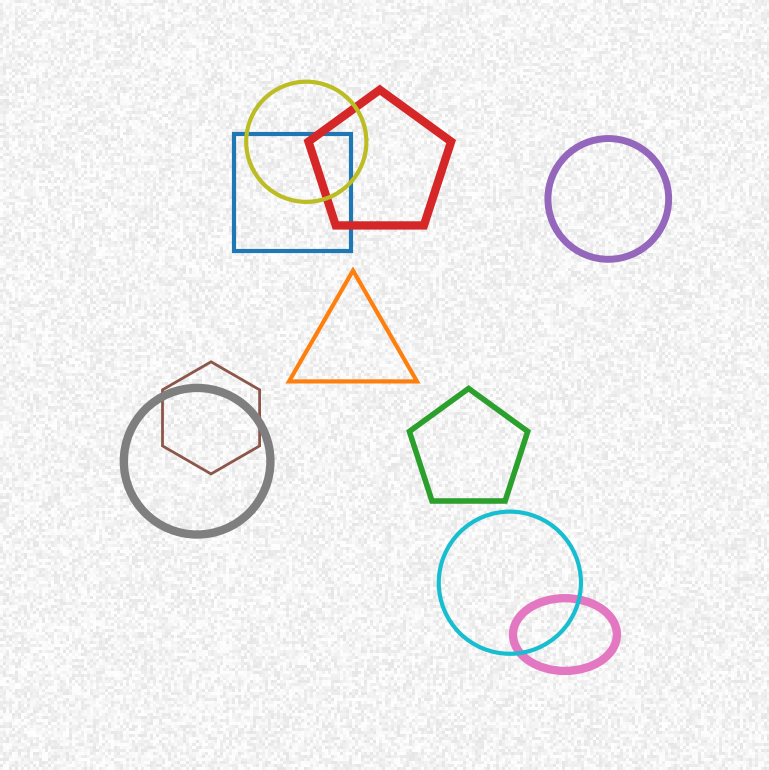[{"shape": "square", "thickness": 1.5, "radius": 0.38, "center": [0.38, 0.75]}, {"shape": "triangle", "thickness": 1.5, "radius": 0.48, "center": [0.458, 0.553]}, {"shape": "pentagon", "thickness": 2, "radius": 0.4, "center": [0.609, 0.415]}, {"shape": "pentagon", "thickness": 3, "radius": 0.49, "center": [0.493, 0.786]}, {"shape": "circle", "thickness": 2.5, "radius": 0.39, "center": [0.79, 0.742]}, {"shape": "hexagon", "thickness": 1, "radius": 0.36, "center": [0.274, 0.457]}, {"shape": "oval", "thickness": 3, "radius": 0.34, "center": [0.734, 0.176]}, {"shape": "circle", "thickness": 3, "radius": 0.48, "center": [0.256, 0.401]}, {"shape": "circle", "thickness": 1.5, "radius": 0.39, "center": [0.398, 0.816]}, {"shape": "circle", "thickness": 1.5, "radius": 0.46, "center": [0.662, 0.243]}]